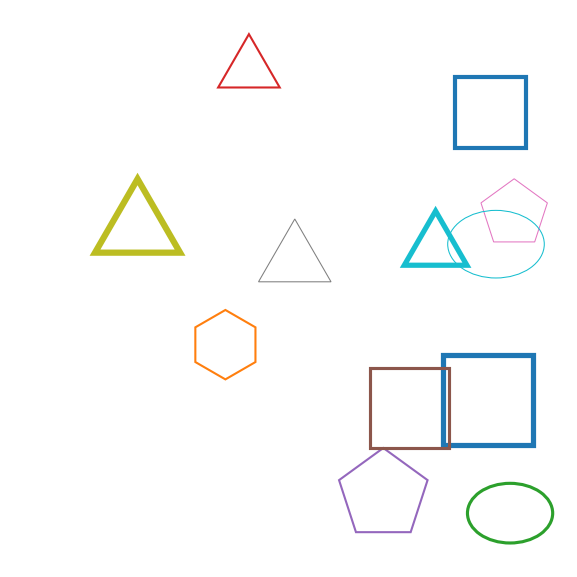[{"shape": "square", "thickness": 2, "radius": 0.31, "center": [0.849, 0.804]}, {"shape": "square", "thickness": 2.5, "radius": 0.39, "center": [0.845, 0.306]}, {"shape": "hexagon", "thickness": 1, "radius": 0.3, "center": [0.39, 0.402]}, {"shape": "oval", "thickness": 1.5, "radius": 0.37, "center": [0.883, 0.111]}, {"shape": "triangle", "thickness": 1, "radius": 0.31, "center": [0.431, 0.878]}, {"shape": "pentagon", "thickness": 1, "radius": 0.4, "center": [0.664, 0.143]}, {"shape": "square", "thickness": 1.5, "radius": 0.34, "center": [0.709, 0.293]}, {"shape": "pentagon", "thickness": 0.5, "radius": 0.3, "center": [0.89, 0.629]}, {"shape": "triangle", "thickness": 0.5, "radius": 0.36, "center": [0.51, 0.547]}, {"shape": "triangle", "thickness": 3, "radius": 0.43, "center": [0.238, 0.604]}, {"shape": "oval", "thickness": 0.5, "radius": 0.42, "center": [0.859, 0.576]}, {"shape": "triangle", "thickness": 2.5, "radius": 0.31, "center": [0.754, 0.571]}]